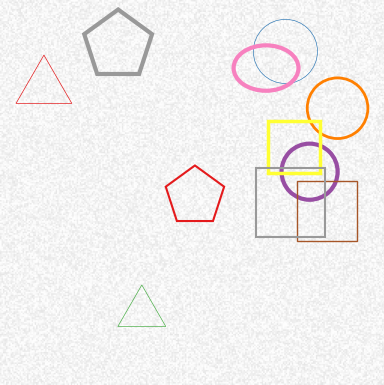[{"shape": "pentagon", "thickness": 1.5, "radius": 0.4, "center": [0.506, 0.49]}, {"shape": "triangle", "thickness": 0.5, "radius": 0.42, "center": [0.114, 0.773]}, {"shape": "circle", "thickness": 0.5, "radius": 0.42, "center": [0.741, 0.866]}, {"shape": "triangle", "thickness": 0.5, "radius": 0.36, "center": [0.368, 0.188]}, {"shape": "circle", "thickness": 3, "radius": 0.36, "center": [0.804, 0.554]}, {"shape": "circle", "thickness": 2, "radius": 0.39, "center": [0.877, 0.719]}, {"shape": "square", "thickness": 2.5, "radius": 0.34, "center": [0.765, 0.617]}, {"shape": "square", "thickness": 1, "radius": 0.39, "center": [0.85, 0.452]}, {"shape": "oval", "thickness": 3, "radius": 0.42, "center": [0.691, 0.823]}, {"shape": "pentagon", "thickness": 3, "radius": 0.46, "center": [0.307, 0.883]}, {"shape": "square", "thickness": 1.5, "radius": 0.45, "center": [0.755, 0.473]}]